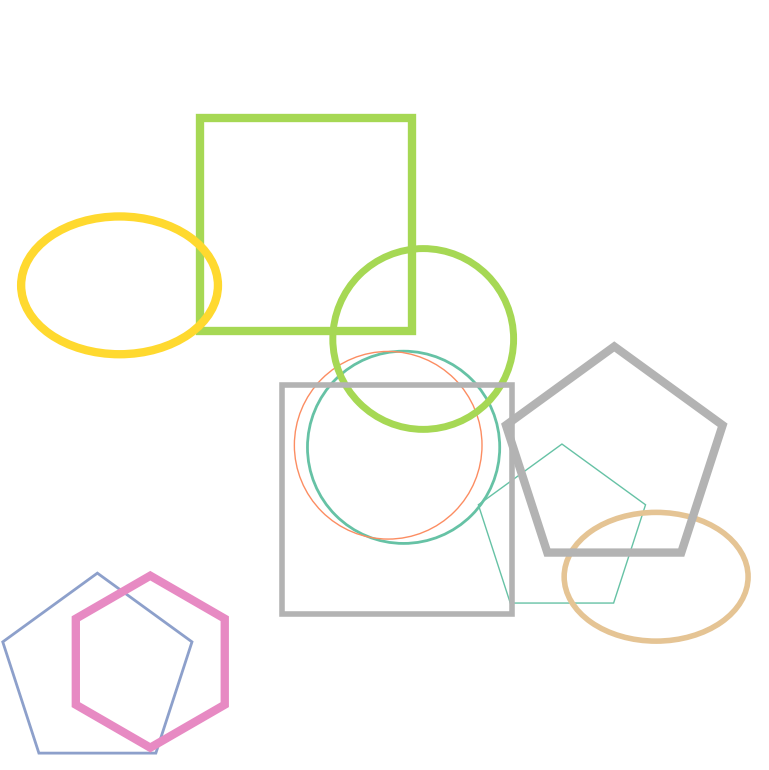[{"shape": "pentagon", "thickness": 0.5, "radius": 0.57, "center": [0.73, 0.309]}, {"shape": "circle", "thickness": 1, "radius": 0.62, "center": [0.524, 0.419]}, {"shape": "circle", "thickness": 0.5, "radius": 0.61, "center": [0.504, 0.422]}, {"shape": "pentagon", "thickness": 1, "radius": 0.65, "center": [0.126, 0.126]}, {"shape": "hexagon", "thickness": 3, "radius": 0.56, "center": [0.195, 0.141]}, {"shape": "circle", "thickness": 2.5, "radius": 0.59, "center": [0.55, 0.56]}, {"shape": "square", "thickness": 3, "radius": 0.69, "center": [0.397, 0.708]}, {"shape": "oval", "thickness": 3, "radius": 0.64, "center": [0.155, 0.629]}, {"shape": "oval", "thickness": 2, "radius": 0.6, "center": [0.852, 0.251]}, {"shape": "pentagon", "thickness": 3, "radius": 0.74, "center": [0.798, 0.402]}, {"shape": "square", "thickness": 2, "radius": 0.74, "center": [0.515, 0.351]}]